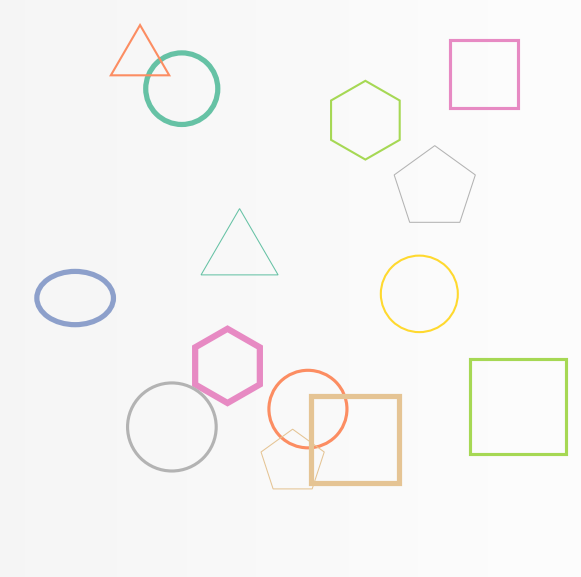[{"shape": "triangle", "thickness": 0.5, "radius": 0.38, "center": [0.412, 0.561]}, {"shape": "circle", "thickness": 2.5, "radius": 0.31, "center": [0.313, 0.846]}, {"shape": "triangle", "thickness": 1, "radius": 0.29, "center": [0.241, 0.898]}, {"shape": "circle", "thickness": 1.5, "radius": 0.34, "center": [0.53, 0.291]}, {"shape": "oval", "thickness": 2.5, "radius": 0.33, "center": [0.129, 0.483]}, {"shape": "square", "thickness": 1.5, "radius": 0.29, "center": [0.833, 0.871]}, {"shape": "hexagon", "thickness": 3, "radius": 0.32, "center": [0.391, 0.366]}, {"shape": "hexagon", "thickness": 1, "radius": 0.34, "center": [0.629, 0.791]}, {"shape": "square", "thickness": 1.5, "radius": 0.41, "center": [0.891, 0.295]}, {"shape": "circle", "thickness": 1, "radius": 0.33, "center": [0.721, 0.49]}, {"shape": "pentagon", "thickness": 0.5, "radius": 0.29, "center": [0.503, 0.199]}, {"shape": "square", "thickness": 2.5, "radius": 0.38, "center": [0.611, 0.238]}, {"shape": "circle", "thickness": 1.5, "radius": 0.38, "center": [0.296, 0.26]}, {"shape": "pentagon", "thickness": 0.5, "radius": 0.37, "center": [0.748, 0.674]}]